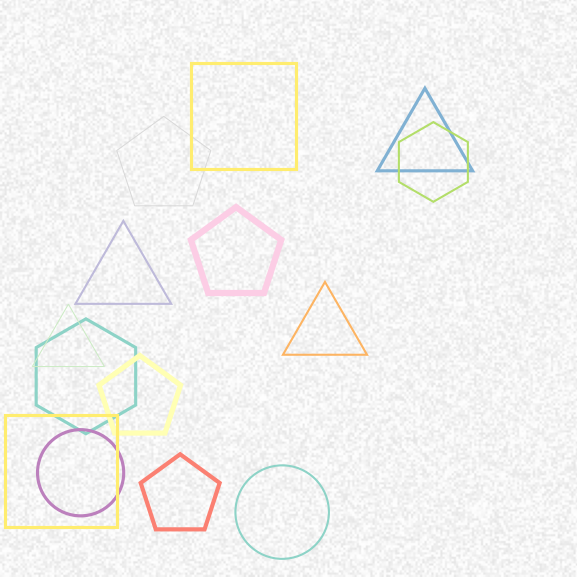[{"shape": "circle", "thickness": 1, "radius": 0.4, "center": [0.489, 0.112]}, {"shape": "hexagon", "thickness": 1.5, "radius": 0.5, "center": [0.149, 0.348]}, {"shape": "pentagon", "thickness": 2.5, "radius": 0.37, "center": [0.242, 0.309]}, {"shape": "triangle", "thickness": 1, "radius": 0.48, "center": [0.214, 0.521]}, {"shape": "pentagon", "thickness": 2, "radius": 0.36, "center": [0.312, 0.141]}, {"shape": "triangle", "thickness": 1.5, "radius": 0.48, "center": [0.736, 0.751]}, {"shape": "triangle", "thickness": 1, "radius": 0.42, "center": [0.563, 0.427]}, {"shape": "hexagon", "thickness": 1, "radius": 0.34, "center": [0.75, 0.719]}, {"shape": "pentagon", "thickness": 3, "radius": 0.41, "center": [0.409, 0.558]}, {"shape": "pentagon", "thickness": 0.5, "radius": 0.43, "center": [0.284, 0.712]}, {"shape": "circle", "thickness": 1.5, "radius": 0.37, "center": [0.14, 0.181]}, {"shape": "triangle", "thickness": 0.5, "radius": 0.36, "center": [0.118, 0.4]}, {"shape": "square", "thickness": 1.5, "radius": 0.46, "center": [0.422, 0.799]}, {"shape": "square", "thickness": 1.5, "radius": 0.48, "center": [0.106, 0.183]}]